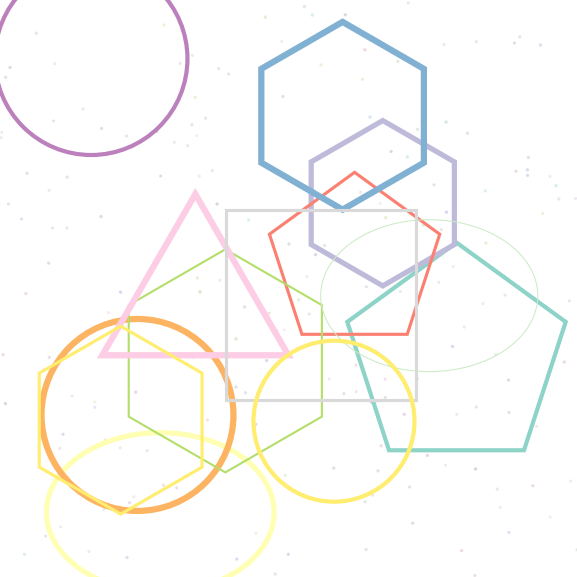[{"shape": "pentagon", "thickness": 2, "radius": 0.99, "center": [0.79, 0.38]}, {"shape": "oval", "thickness": 2.5, "radius": 0.99, "center": [0.278, 0.112]}, {"shape": "hexagon", "thickness": 2.5, "radius": 0.72, "center": [0.663, 0.647]}, {"shape": "pentagon", "thickness": 1.5, "radius": 0.78, "center": [0.614, 0.546]}, {"shape": "hexagon", "thickness": 3, "radius": 0.81, "center": [0.593, 0.799]}, {"shape": "circle", "thickness": 3, "radius": 0.83, "center": [0.238, 0.281]}, {"shape": "hexagon", "thickness": 1, "radius": 0.97, "center": [0.39, 0.374]}, {"shape": "triangle", "thickness": 3, "radius": 0.93, "center": [0.338, 0.477]}, {"shape": "square", "thickness": 1.5, "radius": 0.82, "center": [0.556, 0.471]}, {"shape": "circle", "thickness": 2, "radius": 0.83, "center": [0.158, 0.897]}, {"shape": "oval", "thickness": 0.5, "radius": 0.94, "center": [0.743, 0.487]}, {"shape": "circle", "thickness": 2, "radius": 0.7, "center": [0.578, 0.27]}, {"shape": "hexagon", "thickness": 1.5, "radius": 0.81, "center": [0.209, 0.272]}]